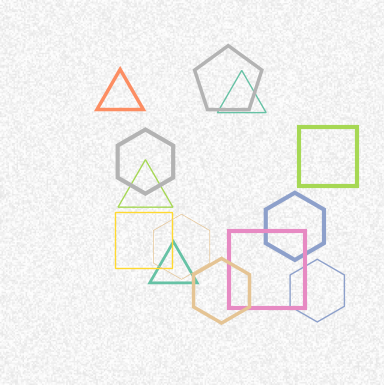[{"shape": "triangle", "thickness": 1, "radius": 0.37, "center": [0.628, 0.744]}, {"shape": "triangle", "thickness": 2, "radius": 0.36, "center": [0.45, 0.301]}, {"shape": "triangle", "thickness": 2.5, "radius": 0.35, "center": [0.312, 0.75]}, {"shape": "hexagon", "thickness": 3, "radius": 0.44, "center": [0.766, 0.412]}, {"shape": "hexagon", "thickness": 1, "radius": 0.41, "center": [0.824, 0.245]}, {"shape": "square", "thickness": 3, "radius": 0.5, "center": [0.693, 0.3]}, {"shape": "square", "thickness": 3, "radius": 0.38, "center": [0.851, 0.594]}, {"shape": "triangle", "thickness": 1, "radius": 0.41, "center": [0.378, 0.503]}, {"shape": "square", "thickness": 1, "radius": 0.36, "center": [0.373, 0.376]}, {"shape": "hexagon", "thickness": 2.5, "radius": 0.42, "center": [0.575, 0.245]}, {"shape": "hexagon", "thickness": 0.5, "radius": 0.42, "center": [0.472, 0.359]}, {"shape": "hexagon", "thickness": 3, "radius": 0.42, "center": [0.378, 0.58]}, {"shape": "pentagon", "thickness": 2.5, "radius": 0.46, "center": [0.593, 0.79]}]